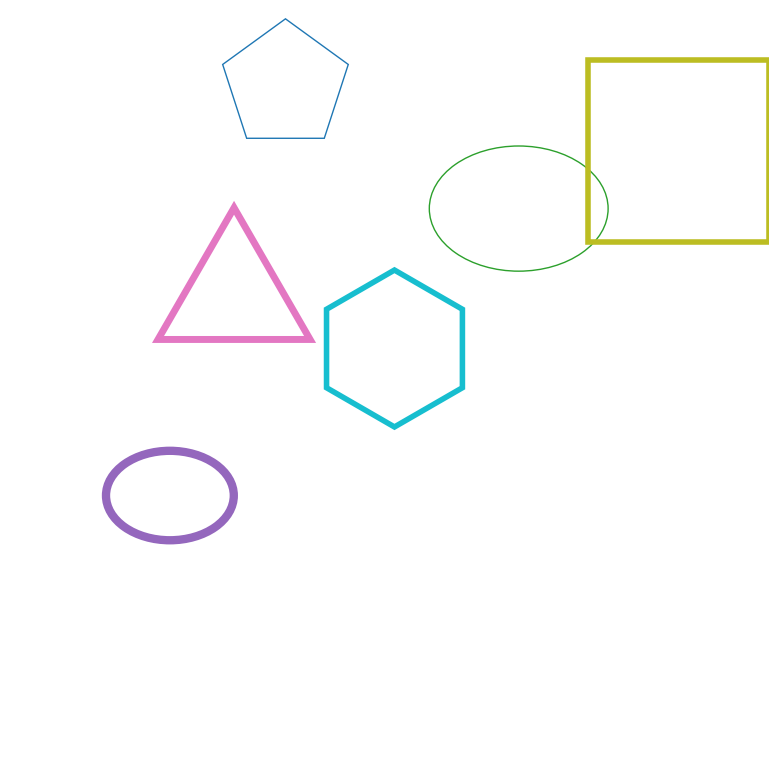[{"shape": "pentagon", "thickness": 0.5, "radius": 0.43, "center": [0.371, 0.89]}, {"shape": "oval", "thickness": 0.5, "radius": 0.58, "center": [0.674, 0.729]}, {"shape": "oval", "thickness": 3, "radius": 0.41, "center": [0.221, 0.356]}, {"shape": "triangle", "thickness": 2.5, "radius": 0.57, "center": [0.304, 0.616]}, {"shape": "square", "thickness": 2, "radius": 0.59, "center": [0.881, 0.804]}, {"shape": "hexagon", "thickness": 2, "radius": 0.51, "center": [0.512, 0.547]}]